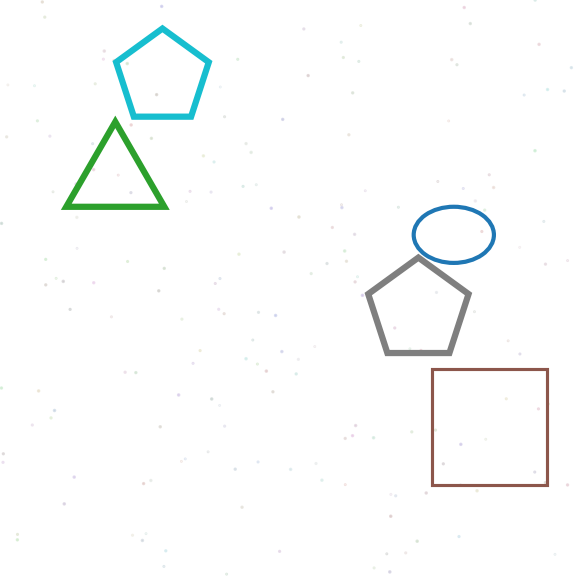[{"shape": "oval", "thickness": 2, "radius": 0.35, "center": [0.786, 0.592]}, {"shape": "triangle", "thickness": 3, "radius": 0.49, "center": [0.2, 0.69]}, {"shape": "square", "thickness": 1.5, "radius": 0.5, "center": [0.847, 0.26]}, {"shape": "pentagon", "thickness": 3, "radius": 0.46, "center": [0.724, 0.462]}, {"shape": "pentagon", "thickness": 3, "radius": 0.42, "center": [0.281, 0.865]}]